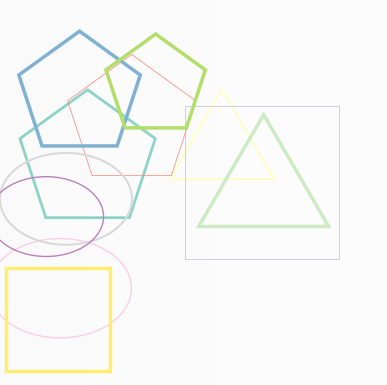[{"shape": "pentagon", "thickness": 2, "radius": 0.92, "center": [0.226, 0.583]}, {"shape": "triangle", "thickness": 1, "radius": 0.78, "center": [0.573, 0.612]}, {"shape": "square", "thickness": 0.5, "radius": 0.99, "center": [0.677, 0.526]}, {"shape": "pentagon", "thickness": 0.5, "radius": 0.87, "center": [0.34, 0.684]}, {"shape": "pentagon", "thickness": 2.5, "radius": 0.82, "center": [0.205, 0.754]}, {"shape": "pentagon", "thickness": 2.5, "radius": 0.67, "center": [0.402, 0.777]}, {"shape": "oval", "thickness": 1, "radius": 0.92, "center": [0.155, 0.251]}, {"shape": "oval", "thickness": 1.5, "radius": 0.85, "center": [0.17, 0.484]}, {"shape": "oval", "thickness": 1, "radius": 0.74, "center": [0.119, 0.437]}, {"shape": "triangle", "thickness": 2.5, "radius": 0.97, "center": [0.68, 0.509]}, {"shape": "square", "thickness": 2.5, "radius": 0.67, "center": [0.15, 0.17]}]